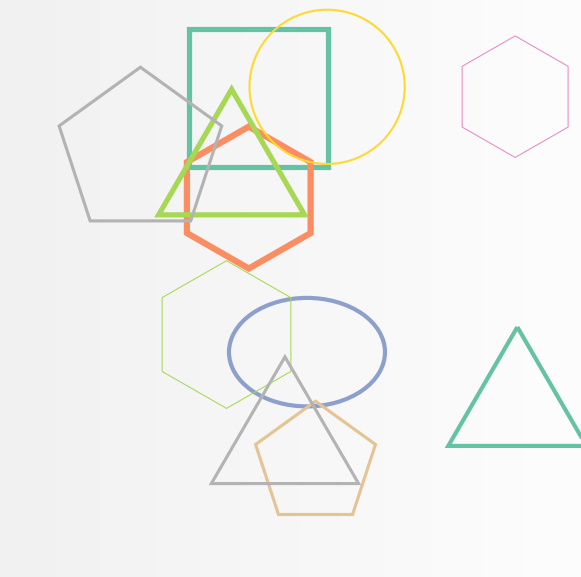[{"shape": "square", "thickness": 2.5, "radius": 0.6, "center": [0.444, 0.829]}, {"shape": "triangle", "thickness": 2, "radius": 0.69, "center": [0.89, 0.296]}, {"shape": "hexagon", "thickness": 3, "radius": 0.61, "center": [0.428, 0.657]}, {"shape": "oval", "thickness": 2, "radius": 0.67, "center": [0.528, 0.389]}, {"shape": "hexagon", "thickness": 0.5, "radius": 0.53, "center": [0.886, 0.832]}, {"shape": "triangle", "thickness": 2.5, "radius": 0.72, "center": [0.398, 0.7]}, {"shape": "hexagon", "thickness": 0.5, "radius": 0.64, "center": [0.39, 0.42]}, {"shape": "circle", "thickness": 1, "radius": 0.67, "center": [0.563, 0.849]}, {"shape": "pentagon", "thickness": 1.5, "radius": 0.54, "center": [0.543, 0.196]}, {"shape": "pentagon", "thickness": 1.5, "radius": 0.74, "center": [0.242, 0.736]}, {"shape": "triangle", "thickness": 1.5, "radius": 0.73, "center": [0.49, 0.235]}]